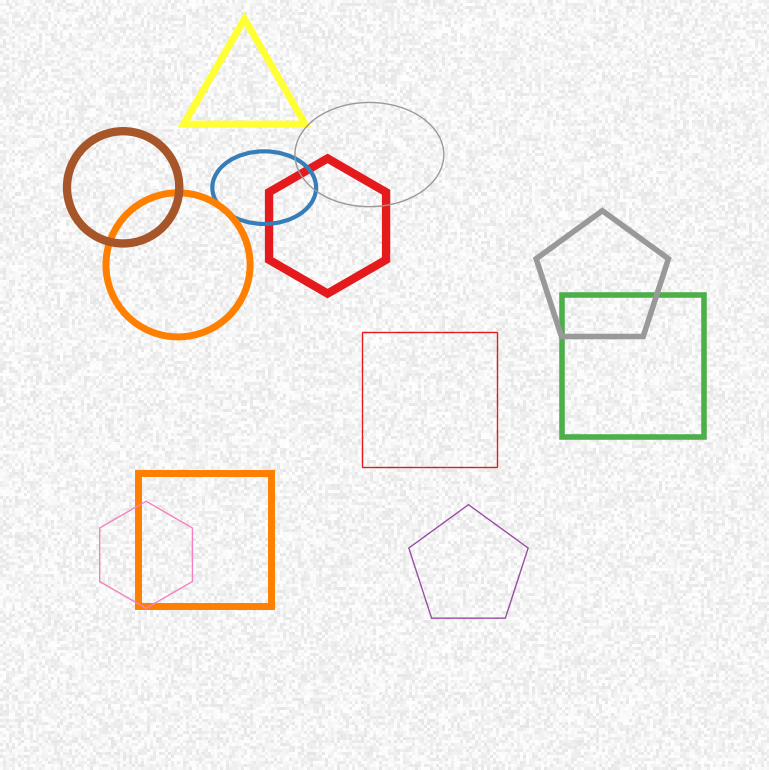[{"shape": "square", "thickness": 0.5, "radius": 0.44, "center": [0.558, 0.481]}, {"shape": "hexagon", "thickness": 3, "radius": 0.44, "center": [0.425, 0.706]}, {"shape": "oval", "thickness": 1.5, "radius": 0.34, "center": [0.343, 0.756]}, {"shape": "square", "thickness": 2, "radius": 0.46, "center": [0.822, 0.525]}, {"shape": "pentagon", "thickness": 0.5, "radius": 0.41, "center": [0.608, 0.263]}, {"shape": "square", "thickness": 2.5, "radius": 0.43, "center": [0.266, 0.3]}, {"shape": "circle", "thickness": 2.5, "radius": 0.47, "center": [0.231, 0.656]}, {"shape": "triangle", "thickness": 2.5, "radius": 0.46, "center": [0.318, 0.884]}, {"shape": "circle", "thickness": 3, "radius": 0.36, "center": [0.16, 0.757]}, {"shape": "hexagon", "thickness": 0.5, "radius": 0.35, "center": [0.19, 0.28]}, {"shape": "oval", "thickness": 0.5, "radius": 0.48, "center": [0.48, 0.799]}, {"shape": "pentagon", "thickness": 2, "radius": 0.45, "center": [0.782, 0.636]}]